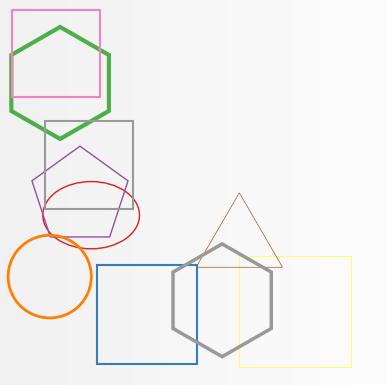[{"shape": "oval", "thickness": 1, "radius": 0.62, "center": [0.235, 0.441]}, {"shape": "square", "thickness": 1.5, "radius": 0.64, "center": [0.38, 0.182]}, {"shape": "hexagon", "thickness": 3, "radius": 0.73, "center": [0.155, 0.785]}, {"shape": "pentagon", "thickness": 1, "radius": 0.65, "center": [0.206, 0.49]}, {"shape": "circle", "thickness": 2, "radius": 0.54, "center": [0.128, 0.282]}, {"shape": "square", "thickness": 0.5, "radius": 0.72, "center": [0.76, 0.191]}, {"shape": "triangle", "thickness": 0.5, "radius": 0.64, "center": [0.618, 0.37]}, {"shape": "square", "thickness": 1.5, "radius": 0.57, "center": [0.145, 0.861]}, {"shape": "square", "thickness": 1.5, "radius": 0.57, "center": [0.231, 0.572]}, {"shape": "hexagon", "thickness": 2.5, "radius": 0.73, "center": [0.573, 0.22]}]